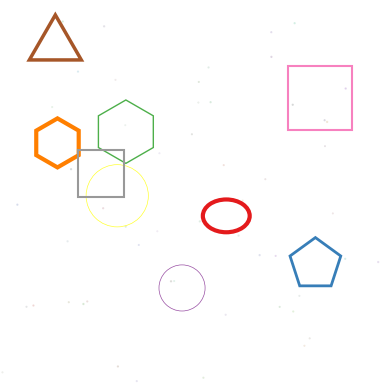[{"shape": "oval", "thickness": 3, "radius": 0.3, "center": [0.588, 0.439]}, {"shape": "pentagon", "thickness": 2, "radius": 0.35, "center": [0.819, 0.314]}, {"shape": "hexagon", "thickness": 1, "radius": 0.41, "center": [0.327, 0.658]}, {"shape": "circle", "thickness": 0.5, "radius": 0.3, "center": [0.473, 0.252]}, {"shape": "hexagon", "thickness": 3, "radius": 0.32, "center": [0.149, 0.629]}, {"shape": "circle", "thickness": 0.5, "radius": 0.4, "center": [0.304, 0.492]}, {"shape": "triangle", "thickness": 2.5, "radius": 0.39, "center": [0.144, 0.883]}, {"shape": "square", "thickness": 1.5, "radius": 0.42, "center": [0.831, 0.745]}, {"shape": "square", "thickness": 1.5, "radius": 0.3, "center": [0.263, 0.55]}]